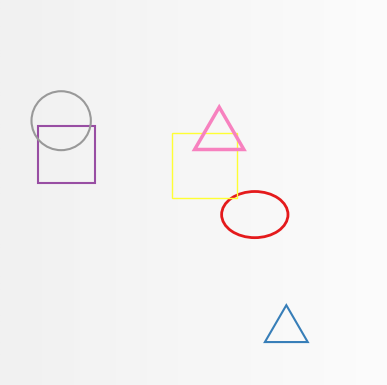[{"shape": "oval", "thickness": 2, "radius": 0.43, "center": [0.658, 0.443]}, {"shape": "triangle", "thickness": 1.5, "radius": 0.32, "center": [0.739, 0.143]}, {"shape": "square", "thickness": 1.5, "radius": 0.37, "center": [0.171, 0.598]}, {"shape": "square", "thickness": 1, "radius": 0.42, "center": [0.528, 0.571]}, {"shape": "triangle", "thickness": 2.5, "radius": 0.37, "center": [0.566, 0.648]}, {"shape": "circle", "thickness": 1.5, "radius": 0.38, "center": [0.158, 0.687]}]